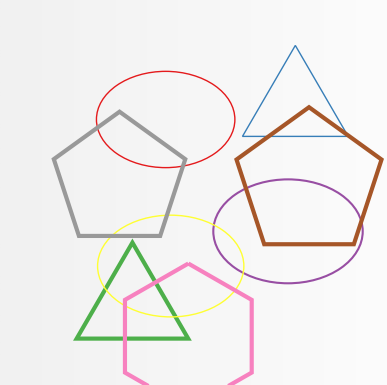[{"shape": "oval", "thickness": 1, "radius": 0.89, "center": [0.428, 0.69]}, {"shape": "triangle", "thickness": 1, "radius": 0.79, "center": [0.762, 0.724]}, {"shape": "triangle", "thickness": 3, "radius": 0.83, "center": [0.342, 0.204]}, {"shape": "oval", "thickness": 1.5, "radius": 0.96, "center": [0.743, 0.399]}, {"shape": "oval", "thickness": 1, "radius": 0.94, "center": [0.441, 0.309]}, {"shape": "pentagon", "thickness": 3, "radius": 0.98, "center": [0.797, 0.525]}, {"shape": "hexagon", "thickness": 3, "radius": 0.94, "center": [0.486, 0.127]}, {"shape": "pentagon", "thickness": 3, "radius": 0.89, "center": [0.309, 0.531]}]